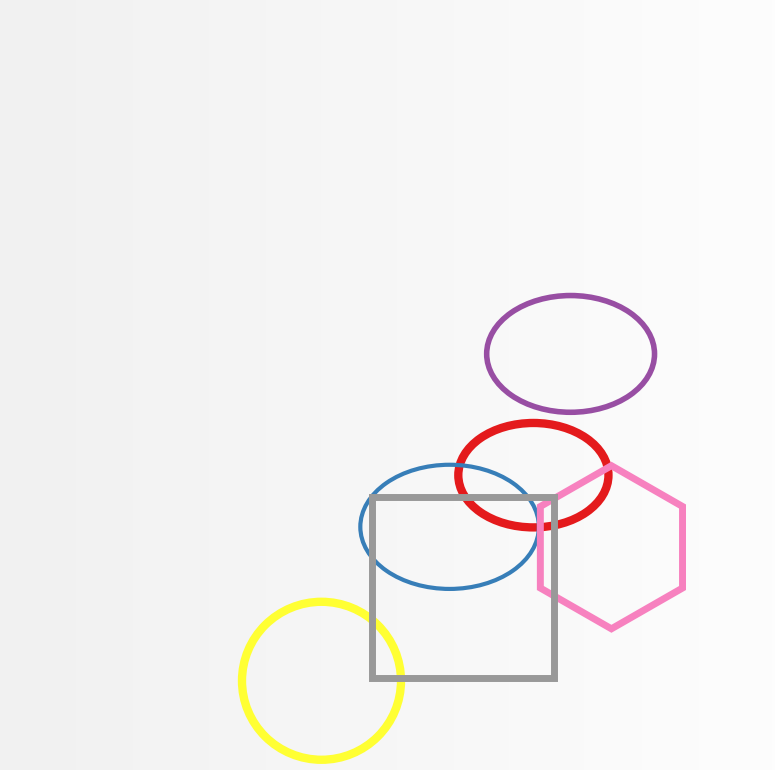[{"shape": "oval", "thickness": 3, "radius": 0.48, "center": [0.688, 0.383]}, {"shape": "oval", "thickness": 1.5, "radius": 0.58, "center": [0.58, 0.316]}, {"shape": "oval", "thickness": 2, "radius": 0.54, "center": [0.736, 0.54]}, {"shape": "circle", "thickness": 3, "radius": 0.51, "center": [0.415, 0.116]}, {"shape": "hexagon", "thickness": 2.5, "radius": 0.53, "center": [0.789, 0.289]}, {"shape": "square", "thickness": 2.5, "radius": 0.59, "center": [0.597, 0.237]}]